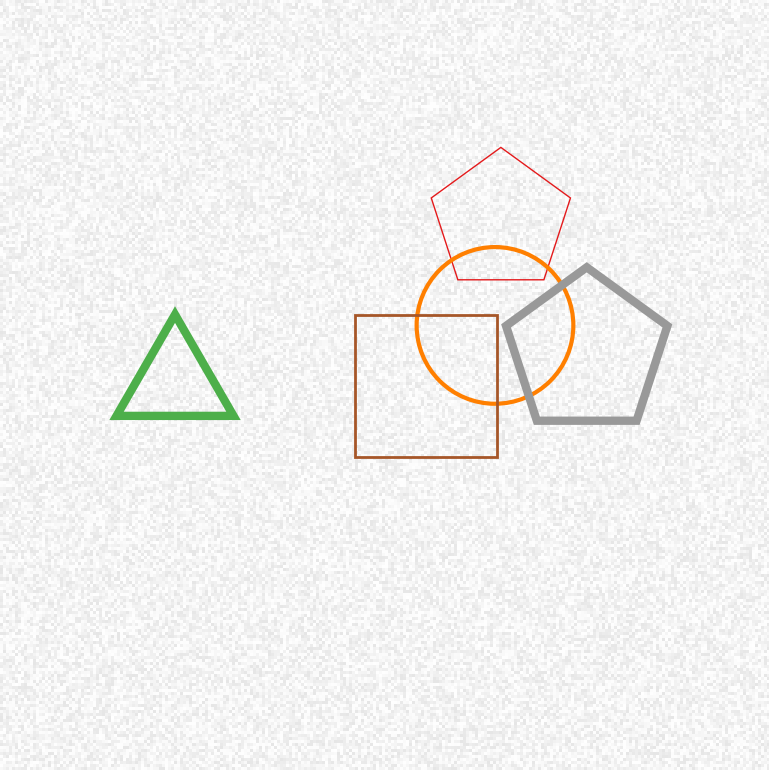[{"shape": "pentagon", "thickness": 0.5, "radius": 0.48, "center": [0.65, 0.714]}, {"shape": "triangle", "thickness": 3, "radius": 0.44, "center": [0.227, 0.504]}, {"shape": "circle", "thickness": 1.5, "radius": 0.51, "center": [0.643, 0.577]}, {"shape": "square", "thickness": 1, "radius": 0.46, "center": [0.553, 0.499]}, {"shape": "pentagon", "thickness": 3, "radius": 0.55, "center": [0.762, 0.543]}]